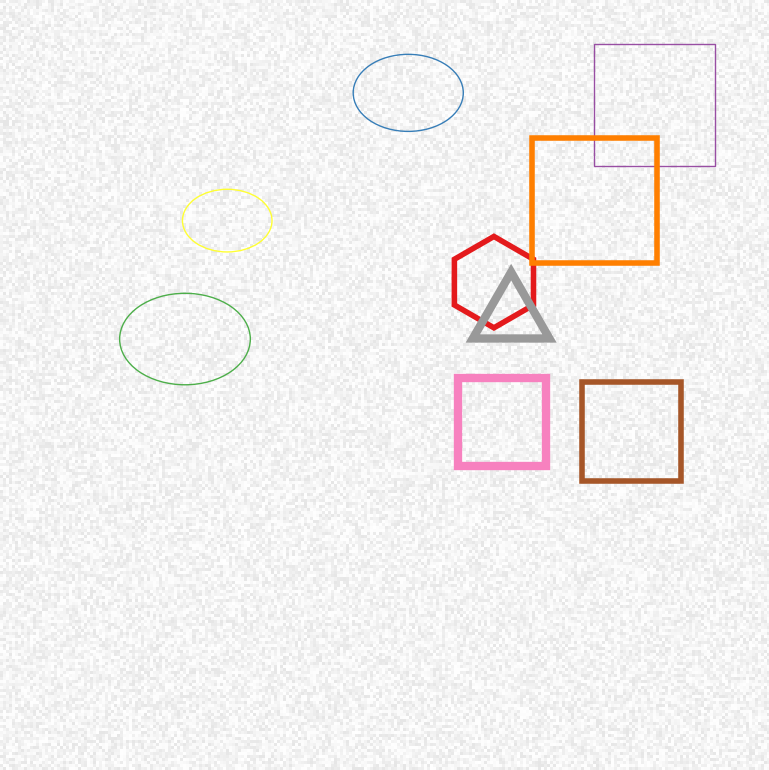[{"shape": "hexagon", "thickness": 2, "radius": 0.3, "center": [0.641, 0.634]}, {"shape": "oval", "thickness": 0.5, "radius": 0.36, "center": [0.53, 0.879]}, {"shape": "oval", "thickness": 0.5, "radius": 0.42, "center": [0.24, 0.56]}, {"shape": "square", "thickness": 0.5, "radius": 0.4, "center": [0.85, 0.863]}, {"shape": "square", "thickness": 2, "radius": 0.4, "center": [0.772, 0.74]}, {"shape": "oval", "thickness": 0.5, "radius": 0.29, "center": [0.295, 0.713]}, {"shape": "square", "thickness": 2, "radius": 0.32, "center": [0.821, 0.439]}, {"shape": "square", "thickness": 3, "radius": 0.29, "center": [0.652, 0.452]}, {"shape": "triangle", "thickness": 3, "radius": 0.29, "center": [0.664, 0.589]}]